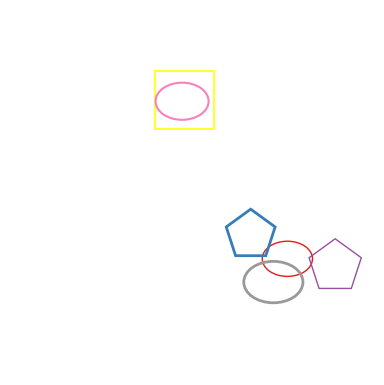[{"shape": "oval", "thickness": 1, "radius": 0.33, "center": [0.746, 0.328]}, {"shape": "pentagon", "thickness": 2, "radius": 0.33, "center": [0.651, 0.39]}, {"shape": "pentagon", "thickness": 1, "radius": 0.36, "center": [0.871, 0.309]}, {"shape": "square", "thickness": 1.5, "radius": 0.38, "center": [0.479, 0.74]}, {"shape": "oval", "thickness": 1.5, "radius": 0.34, "center": [0.473, 0.737]}, {"shape": "oval", "thickness": 2, "radius": 0.38, "center": [0.71, 0.267]}]